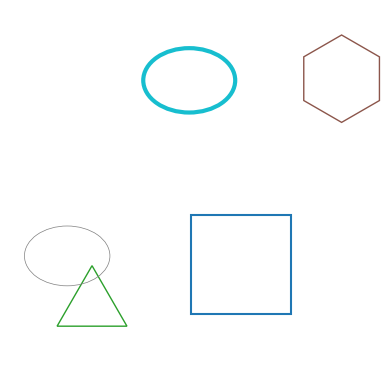[{"shape": "square", "thickness": 1.5, "radius": 0.64, "center": [0.626, 0.312]}, {"shape": "triangle", "thickness": 1, "radius": 0.52, "center": [0.239, 0.205]}, {"shape": "hexagon", "thickness": 1, "radius": 0.57, "center": [0.887, 0.796]}, {"shape": "oval", "thickness": 0.5, "radius": 0.56, "center": [0.175, 0.335]}, {"shape": "oval", "thickness": 3, "radius": 0.6, "center": [0.492, 0.791]}]